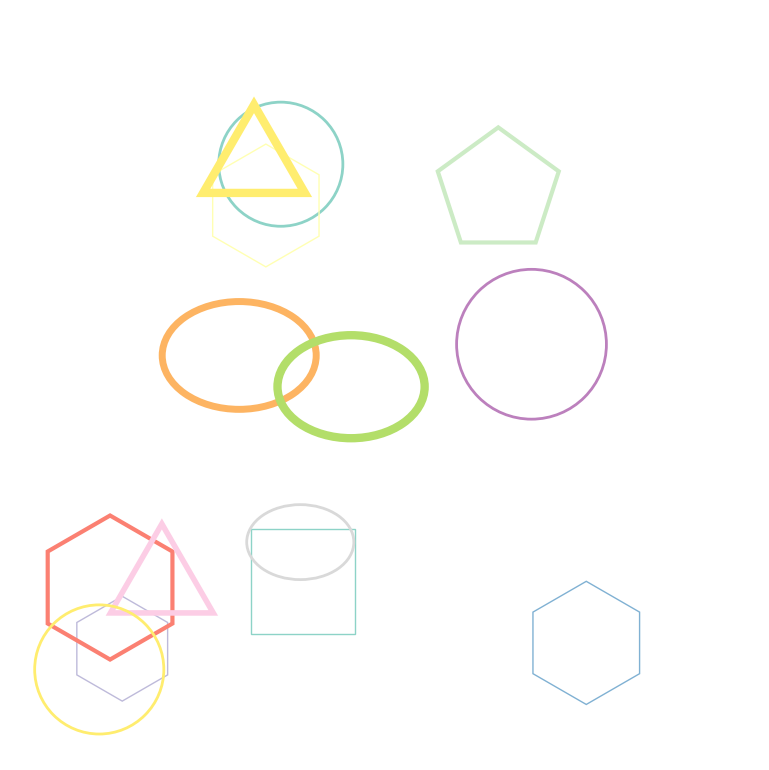[{"shape": "circle", "thickness": 1, "radius": 0.4, "center": [0.365, 0.787]}, {"shape": "square", "thickness": 0.5, "radius": 0.34, "center": [0.393, 0.245]}, {"shape": "hexagon", "thickness": 0.5, "radius": 0.4, "center": [0.345, 0.733]}, {"shape": "hexagon", "thickness": 0.5, "radius": 0.34, "center": [0.159, 0.158]}, {"shape": "hexagon", "thickness": 1.5, "radius": 0.47, "center": [0.143, 0.237]}, {"shape": "hexagon", "thickness": 0.5, "radius": 0.4, "center": [0.761, 0.165]}, {"shape": "oval", "thickness": 2.5, "radius": 0.5, "center": [0.311, 0.538]}, {"shape": "oval", "thickness": 3, "radius": 0.48, "center": [0.456, 0.498]}, {"shape": "triangle", "thickness": 2, "radius": 0.39, "center": [0.21, 0.243]}, {"shape": "oval", "thickness": 1, "radius": 0.35, "center": [0.39, 0.296]}, {"shape": "circle", "thickness": 1, "radius": 0.49, "center": [0.69, 0.553]}, {"shape": "pentagon", "thickness": 1.5, "radius": 0.41, "center": [0.647, 0.752]}, {"shape": "circle", "thickness": 1, "radius": 0.42, "center": [0.129, 0.131]}, {"shape": "triangle", "thickness": 3, "radius": 0.38, "center": [0.33, 0.788]}]